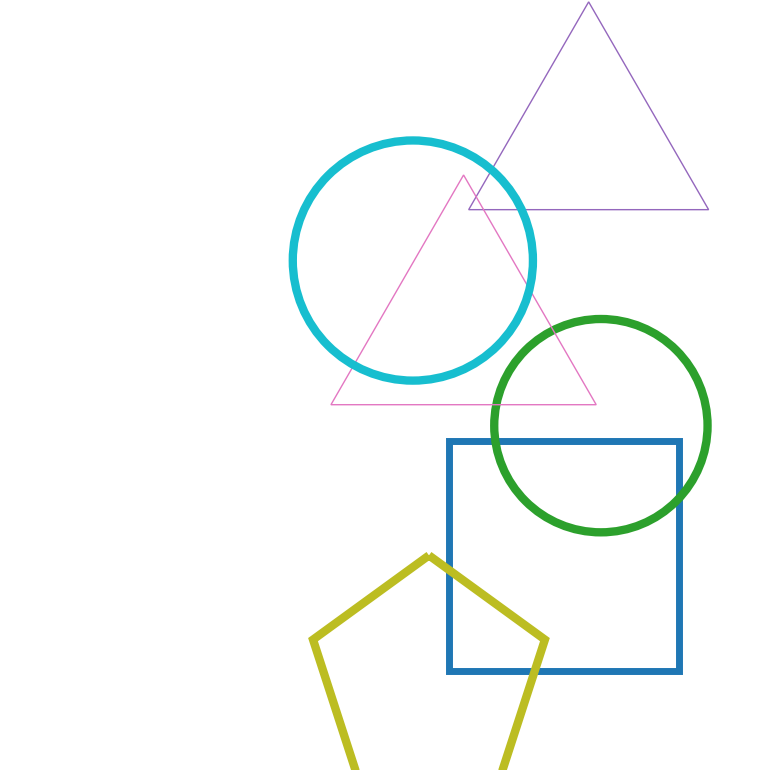[{"shape": "square", "thickness": 2.5, "radius": 0.75, "center": [0.733, 0.278]}, {"shape": "circle", "thickness": 3, "radius": 0.69, "center": [0.78, 0.447]}, {"shape": "triangle", "thickness": 0.5, "radius": 0.9, "center": [0.764, 0.818]}, {"shape": "triangle", "thickness": 0.5, "radius": 0.99, "center": [0.602, 0.574]}, {"shape": "pentagon", "thickness": 3, "radius": 0.79, "center": [0.557, 0.12]}, {"shape": "circle", "thickness": 3, "radius": 0.78, "center": [0.536, 0.662]}]